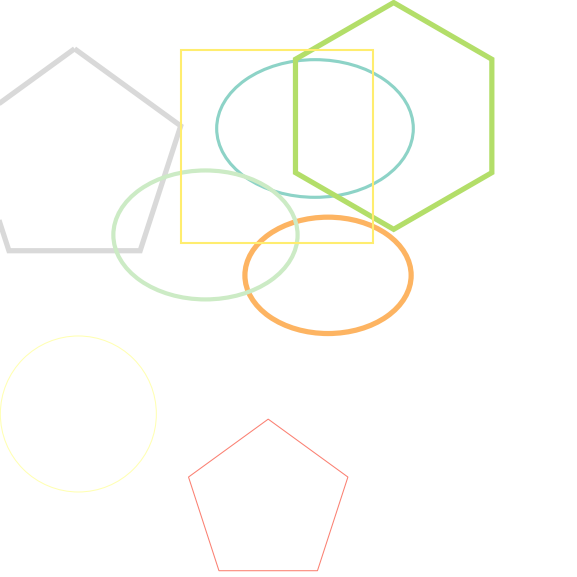[{"shape": "oval", "thickness": 1.5, "radius": 0.85, "center": [0.545, 0.777]}, {"shape": "circle", "thickness": 0.5, "radius": 0.68, "center": [0.136, 0.282]}, {"shape": "pentagon", "thickness": 0.5, "radius": 0.73, "center": [0.464, 0.128]}, {"shape": "oval", "thickness": 2.5, "radius": 0.72, "center": [0.568, 0.522]}, {"shape": "hexagon", "thickness": 2.5, "radius": 0.98, "center": [0.682, 0.798]}, {"shape": "pentagon", "thickness": 2.5, "radius": 0.97, "center": [0.129, 0.721]}, {"shape": "oval", "thickness": 2, "radius": 0.8, "center": [0.356, 0.592]}, {"shape": "square", "thickness": 1, "radius": 0.83, "center": [0.48, 0.746]}]